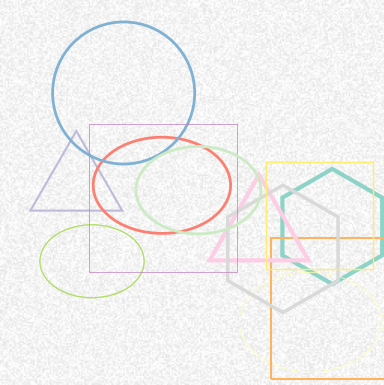[{"shape": "hexagon", "thickness": 3, "radius": 0.75, "center": [0.863, 0.412]}, {"shape": "oval", "thickness": 0.5, "radius": 0.92, "center": [0.806, 0.163]}, {"shape": "triangle", "thickness": 1.5, "radius": 0.69, "center": [0.198, 0.522]}, {"shape": "oval", "thickness": 2, "radius": 0.89, "center": [0.42, 0.519]}, {"shape": "circle", "thickness": 2, "radius": 0.92, "center": [0.321, 0.758]}, {"shape": "square", "thickness": 1.5, "radius": 0.92, "center": [0.887, 0.199]}, {"shape": "oval", "thickness": 1, "radius": 0.68, "center": [0.239, 0.321]}, {"shape": "triangle", "thickness": 3, "radius": 0.74, "center": [0.673, 0.398]}, {"shape": "hexagon", "thickness": 2.5, "radius": 0.83, "center": [0.735, 0.354]}, {"shape": "square", "thickness": 0.5, "radius": 0.96, "center": [0.424, 0.486]}, {"shape": "oval", "thickness": 2, "radius": 0.81, "center": [0.515, 0.506]}, {"shape": "square", "thickness": 1, "radius": 0.7, "center": [0.83, 0.44]}]